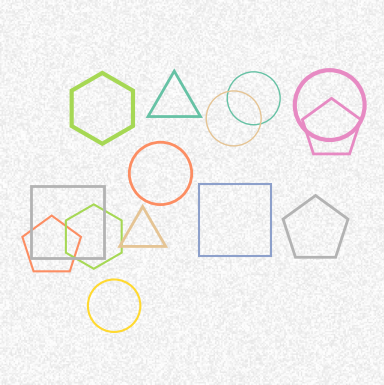[{"shape": "triangle", "thickness": 2, "radius": 0.39, "center": [0.453, 0.737]}, {"shape": "circle", "thickness": 1, "radius": 0.34, "center": [0.659, 0.745]}, {"shape": "circle", "thickness": 2, "radius": 0.4, "center": [0.417, 0.55]}, {"shape": "pentagon", "thickness": 1.5, "radius": 0.4, "center": [0.134, 0.36]}, {"shape": "square", "thickness": 1.5, "radius": 0.46, "center": [0.61, 0.429]}, {"shape": "pentagon", "thickness": 2, "radius": 0.4, "center": [0.861, 0.665]}, {"shape": "circle", "thickness": 3, "radius": 0.45, "center": [0.856, 0.727]}, {"shape": "hexagon", "thickness": 3, "radius": 0.46, "center": [0.266, 0.719]}, {"shape": "hexagon", "thickness": 1.5, "radius": 0.42, "center": [0.244, 0.386]}, {"shape": "circle", "thickness": 1.5, "radius": 0.34, "center": [0.296, 0.206]}, {"shape": "circle", "thickness": 1, "radius": 0.36, "center": [0.607, 0.692]}, {"shape": "triangle", "thickness": 2, "radius": 0.35, "center": [0.371, 0.394]}, {"shape": "pentagon", "thickness": 2, "radius": 0.44, "center": [0.82, 0.404]}, {"shape": "square", "thickness": 2, "radius": 0.47, "center": [0.175, 0.424]}]